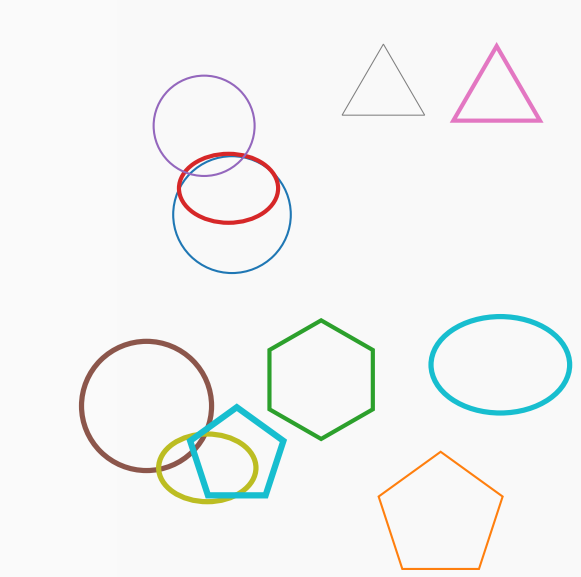[{"shape": "circle", "thickness": 1, "radius": 0.51, "center": [0.399, 0.627]}, {"shape": "pentagon", "thickness": 1, "radius": 0.56, "center": [0.758, 0.105]}, {"shape": "hexagon", "thickness": 2, "radius": 0.51, "center": [0.553, 0.342]}, {"shape": "oval", "thickness": 2, "radius": 0.43, "center": [0.393, 0.673]}, {"shape": "circle", "thickness": 1, "radius": 0.43, "center": [0.351, 0.781]}, {"shape": "circle", "thickness": 2.5, "radius": 0.56, "center": [0.252, 0.296]}, {"shape": "triangle", "thickness": 2, "radius": 0.43, "center": [0.854, 0.833]}, {"shape": "triangle", "thickness": 0.5, "radius": 0.41, "center": [0.66, 0.841]}, {"shape": "oval", "thickness": 2.5, "radius": 0.42, "center": [0.357, 0.189]}, {"shape": "oval", "thickness": 2.5, "radius": 0.6, "center": [0.861, 0.367]}, {"shape": "pentagon", "thickness": 3, "radius": 0.42, "center": [0.407, 0.21]}]